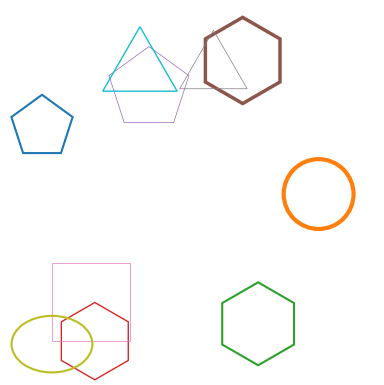[{"shape": "pentagon", "thickness": 1.5, "radius": 0.42, "center": [0.109, 0.67]}, {"shape": "circle", "thickness": 3, "radius": 0.45, "center": [0.828, 0.496]}, {"shape": "hexagon", "thickness": 1.5, "radius": 0.54, "center": [0.67, 0.159]}, {"shape": "hexagon", "thickness": 1, "radius": 0.5, "center": [0.246, 0.114]}, {"shape": "pentagon", "thickness": 0.5, "radius": 0.55, "center": [0.387, 0.77]}, {"shape": "hexagon", "thickness": 2.5, "radius": 0.56, "center": [0.63, 0.843]}, {"shape": "square", "thickness": 0.5, "radius": 0.5, "center": [0.236, 0.216]}, {"shape": "triangle", "thickness": 0.5, "radius": 0.51, "center": [0.554, 0.82]}, {"shape": "oval", "thickness": 1.5, "radius": 0.52, "center": [0.135, 0.106]}, {"shape": "triangle", "thickness": 1, "radius": 0.56, "center": [0.363, 0.819]}]